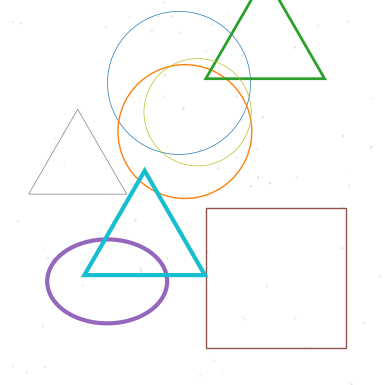[{"shape": "circle", "thickness": 0.5, "radius": 0.93, "center": [0.465, 0.785]}, {"shape": "circle", "thickness": 1, "radius": 0.87, "center": [0.48, 0.658]}, {"shape": "triangle", "thickness": 2, "radius": 0.89, "center": [0.689, 0.885]}, {"shape": "oval", "thickness": 3, "radius": 0.78, "center": [0.278, 0.269]}, {"shape": "square", "thickness": 1, "radius": 0.91, "center": [0.717, 0.277]}, {"shape": "triangle", "thickness": 0.5, "radius": 0.74, "center": [0.202, 0.569]}, {"shape": "circle", "thickness": 0.5, "radius": 0.7, "center": [0.513, 0.708]}, {"shape": "triangle", "thickness": 3, "radius": 0.9, "center": [0.376, 0.376]}]